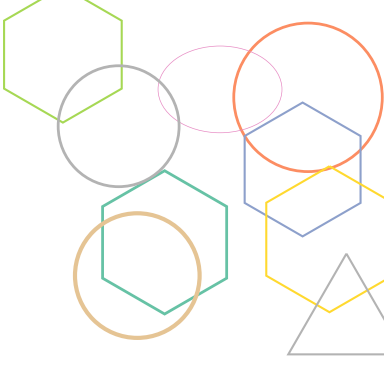[{"shape": "hexagon", "thickness": 2, "radius": 0.93, "center": [0.428, 0.37]}, {"shape": "circle", "thickness": 2, "radius": 0.96, "center": [0.8, 0.747]}, {"shape": "hexagon", "thickness": 1.5, "radius": 0.87, "center": [0.786, 0.56]}, {"shape": "oval", "thickness": 0.5, "radius": 0.8, "center": [0.571, 0.768]}, {"shape": "hexagon", "thickness": 1.5, "radius": 0.88, "center": [0.163, 0.858]}, {"shape": "hexagon", "thickness": 1.5, "radius": 0.95, "center": [0.856, 0.379]}, {"shape": "circle", "thickness": 3, "radius": 0.81, "center": [0.357, 0.284]}, {"shape": "triangle", "thickness": 1.5, "radius": 0.87, "center": [0.9, 0.167]}, {"shape": "circle", "thickness": 2, "radius": 0.79, "center": [0.308, 0.672]}]